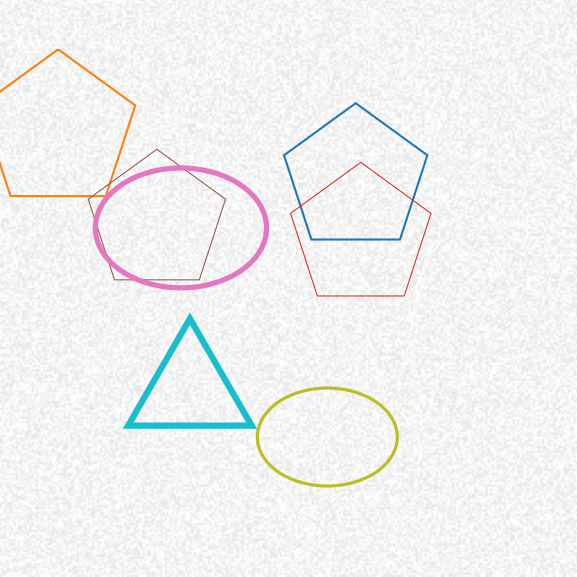[{"shape": "pentagon", "thickness": 1, "radius": 0.65, "center": [0.616, 0.69]}, {"shape": "pentagon", "thickness": 1, "radius": 0.7, "center": [0.101, 0.773]}, {"shape": "pentagon", "thickness": 0.5, "radius": 0.64, "center": [0.625, 0.59]}, {"shape": "pentagon", "thickness": 0.5, "radius": 0.62, "center": [0.272, 0.616]}, {"shape": "oval", "thickness": 2.5, "radius": 0.74, "center": [0.313, 0.604]}, {"shape": "oval", "thickness": 1.5, "radius": 0.61, "center": [0.567, 0.242]}, {"shape": "triangle", "thickness": 3, "radius": 0.62, "center": [0.329, 0.324]}]